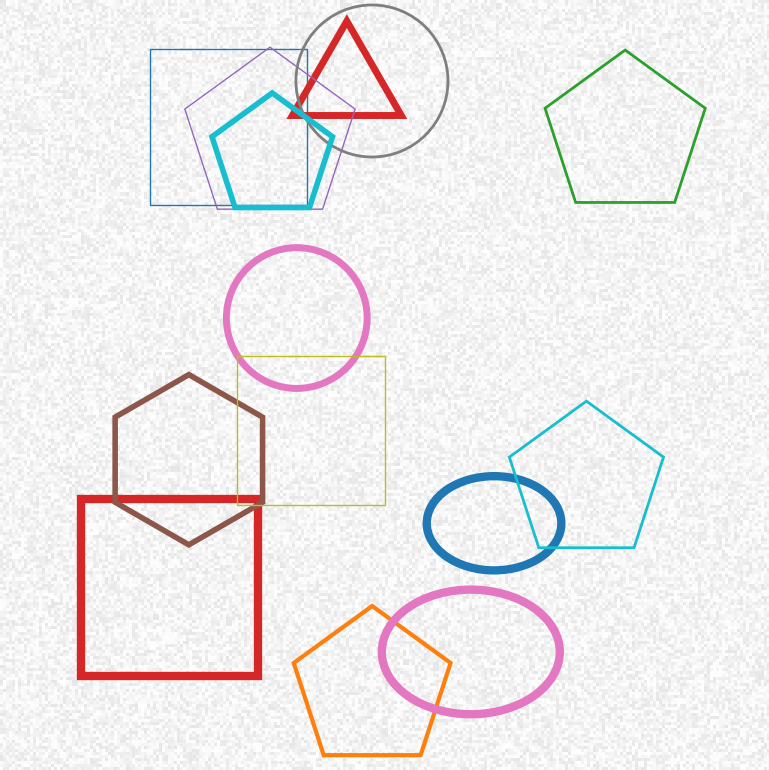[{"shape": "square", "thickness": 0.5, "radius": 0.51, "center": [0.297, 0.835]}, {"shape": "oval", "thickness": 3, "radius": 0.44, "center": [0.642, 0.32]}, {"shape": "pentagon", "thickness": 1.5, "radius": 0.54, "center": [0.483, 0.106]}, {"shape": "pentagon", "thickness": 1, "radius": 0.55, "center": [0.812, 0.826]}, {"shape": "square", "thickness": 3, "radius": 0.57, "center": [0.22, 0.237]}, {"shape": "triangle", "thickness": 2.5, "radius": 0.41, "center": [0.45, 0.891]}, {"shape": "pentagon", "thickness": 0.5, "radius": 0.58, "center": [0.351, 0.822]}, {"shape": "hexagon", "thickness": 2, "radius": 0.55, "center": [0.245, 0.403]}, {"shape": "oval", "thickness": 3, "radius": 0.58, "center": [0.611, 0.153]}, {"shape": "circle", "thickness": 2.5, "radius": 0.46, "center": [0.385, 0.587]}, {"shape": "circle", "thickness": 1, "radius": 0.49, "center": [0.483, 0.895]}, {"shape": "square", "thickness": 0.5, "radius": 0.48, "center": [0.404, 0.441]}, {"shape": "pentagon", "thickness": 1, "radius": 0.53, "center": [0.762, 0.374]}, {"shape": "pentagon", "thickness": 2, "radius": 0.41, "center": [0.354, 0.797]}]